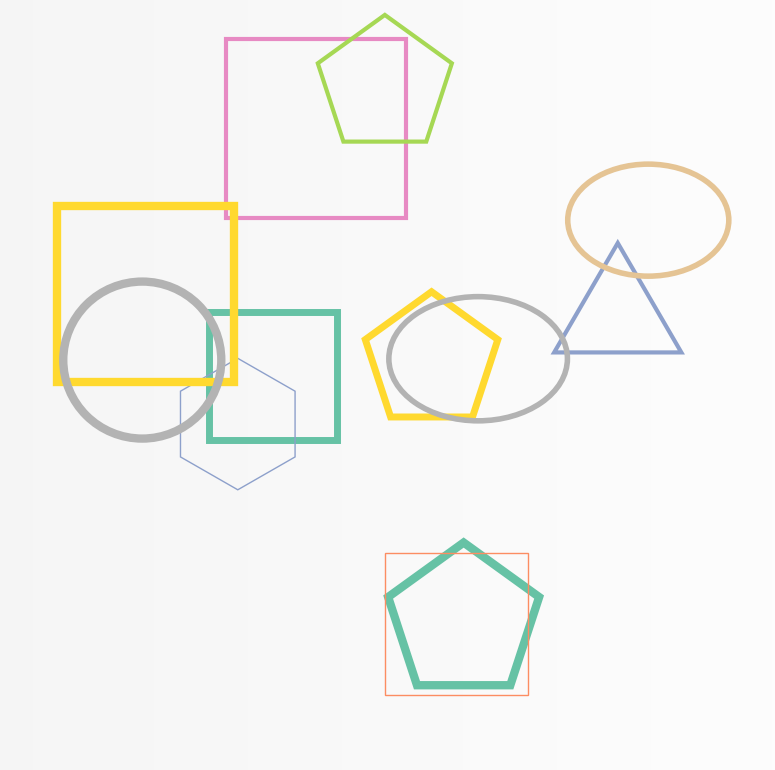[{"shape": "square", "thickness": 2.5, "radius": 0.42, "center": [0.352, 0.512]}, {"shape": "pentagon", "thickness": 3, "radius": 0.51, "center": [0.598, 0.193]}, {"shape": "square", "thickness": 0.5, "radius": 0.46, "center": [0.589, 0.189]}, {"shape": "triangle", "thickness": 1.5, "radius": 0.47, "center": [0.797, 0.59]}, {"shape": "hexagon", "thickness": 0.5, "radius": 0.43, "center": [0.307, 0.449]}, {"shape": "square", "thickness": 1.5, "radius": 0.58, "center": [0.407, 0.834]}, {"shape": "pentagon", "thickness": 1.5, "radius": 0.45, "center": [0.497, 0.89]}, {"shape": "square", "thickness": 3, "radius": 0.57, "center": [0.188, 0.618]}, {"shape": "pentagon", "thickness": 2.5, "radius": 0.45, "center": [0.557, 0.531]}, {"shape": "oval", "thickness": 2, "radius": 0.52, "center": [0.836, 0.714]}, {"shape": "oval", "thickness": 2, "radius": 0.58, "center": [0.617, 0.534]}, {"shape": "circle", "thickness": 3, "radius": 0.51, "center": [0.184, 0.532]}]